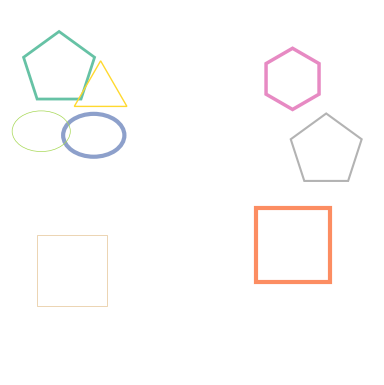[{"shape": "pentagon", "thickness": 2, "radius": 0.48, "center": [0.153, 0.821]}, {"shape": "square", "thickness": 3, "radius": 0.48, "center": [0.761, 0.363]}, {"shape": "oval", "thickness": 3, "radius": 0.4, "center": [0.244, 0.649]}, {"shape": "hexagon", "thickness": 2.5, "radius": 0.4, "center": [0.76, 0.795]}, {"shape": "oval", "thickness": 0.5, "radius": 0.38, "center": [0.107, 0.659]}, {"shape": "triangle", "thickness": 1, "radius": 0.39, "center": [0.261, 0.763]}, {"shape": "square", "thickness": 0.5, "radius": 0.46, "center": [0.187, 0.298]}, {"shape": "pentagon", "thickness": 1.5, "radius": 0.48, "center": [0.847, 0.608]}]